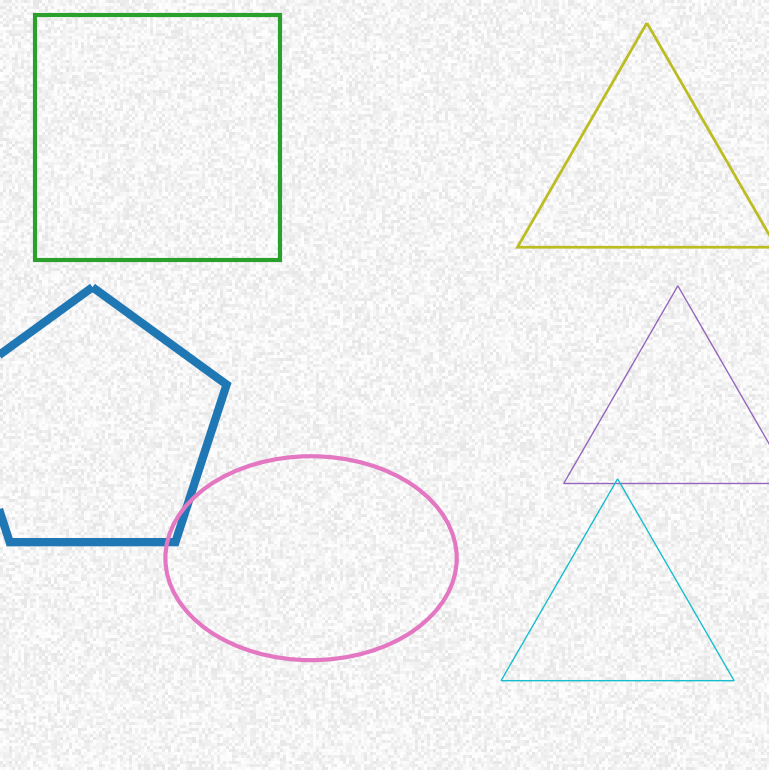[{"shape": "pentagon", "thickness": 3, "radius": 0.92, "center": [0.12, 0.444]}, {"shape": "square", "thickness": 1.5, "radius": 0.8, "center": [0.204, 0.821]}, {"shape": "triangle", "thickness": 0.5, "radius": 0.86, "center": [0.88, 0.458]}, {"shape": "oval", "thickness": 1.5, "radius": 0.95, "center": [0.404, 0.275]}, {"shape": "triangle", "thickness": 1, "radius": 0.97, "center": [0.84, 0.776]}, {"shape": "triangle", "thickness": 0.5, "radius": 0.87, "center": [0.802, 0.203]}]